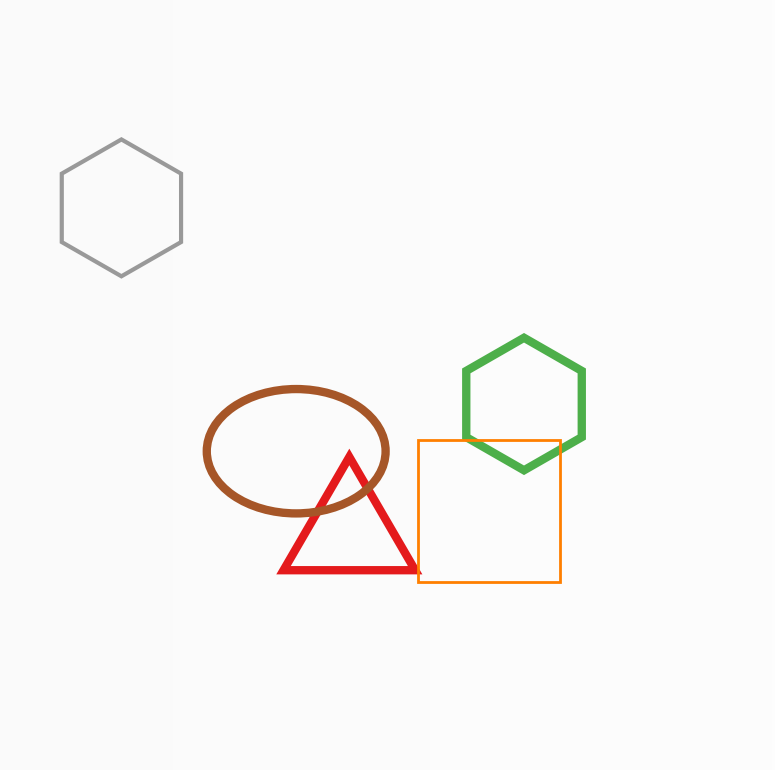[{"shape": "triangle", "thickness": 3, "radius": 0.49, "center": [0.451, 0.308]}, {"shape": "hexagon", "thickness": 3, "radius": 0.43, "center": [0.676, 0.475]}, {"shape": "square", "thickness": 1, "radius": 0.46, "center": [0.631, 0.336]}, {"shape": "oval", "thickness": 3, "radius": 0.58, "center": [0.382, 0.414]}, {"shape": "hexagon", "thickness": 1.5, "radius": 0.44, "center": [0.157, 0.73]}]